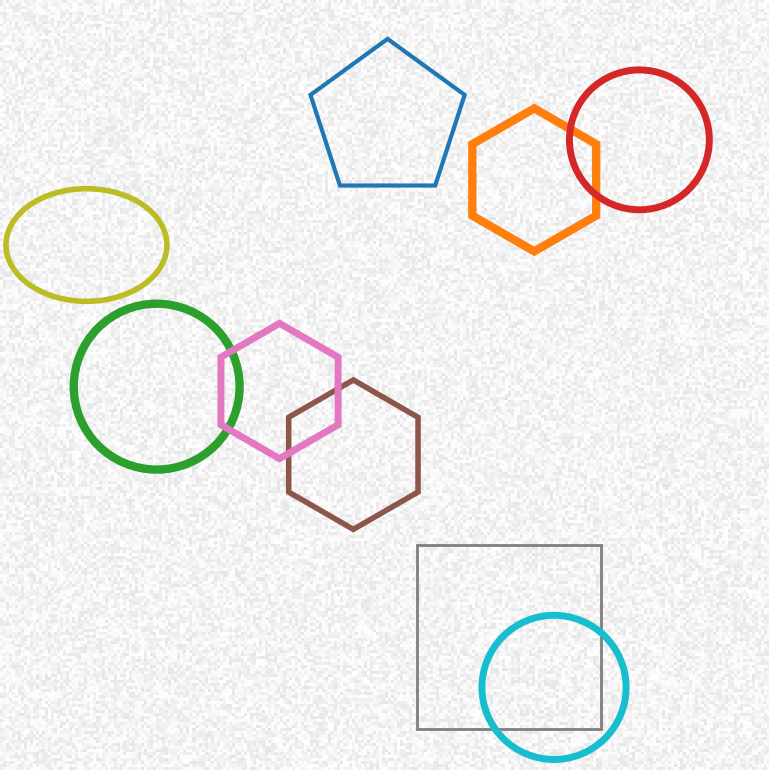[{"shape": "pentagon", "thickness": 1.5, "radius": 0.53, "center": [0.503, 0.844]}, {"shape": "hexagon", "thickness": 3, "radius": 0.46, "center": [0.694, 0.766]}, {"shape": "circle", "thickness": 3, "radius": 0.54, "center": [0.203, 0.498]}, {"shape": "circle", "thickness": 2.5, "radius": 0.45, "center": [0.83, 0.818]}, {"shape": "hexagon", "thickness": 2, "radius": 0.49, "center": [0.459, 0.41]}, {"shape": "hexagon", "thickness": 2.5, "radius": 0.44, "center": [0.363, 0.492]}, {"shape": "square", "thickness": 1, "radius": 0.6, "center": [0.661, 0.173]}, {"shape": "oval", "thickness": 2, "radius": 0.52, "center": [0.112, 0.682]}, {"shape": "circle", "thickness": 2.5, "radius": 0.47, "center": [0.72, 0.107]}]